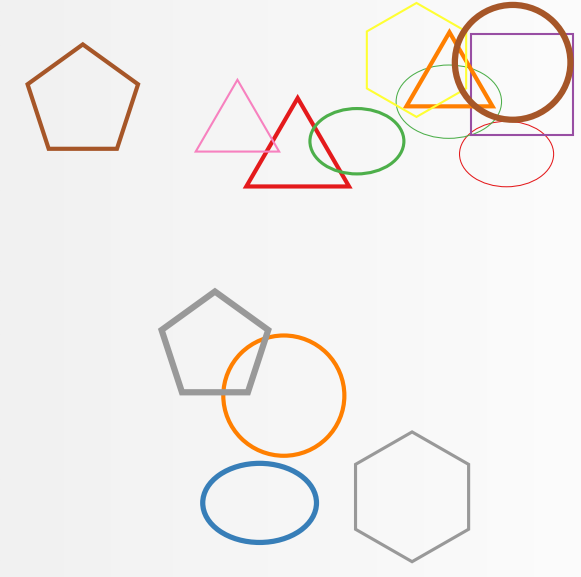[{"shape": "triangle", "thickness": 2, "radius": 0.51, "center": [0.512, 0.727]}, {"shape": "oval", "thickness": 0.5, "radius": 0.4, "center": [0.872, 0.732]}, {"shape": "oval", "thickness": 2.5, "radius": 0.49, "center": [0.447, 0.128]}, {"shape": "oval", "thickness": 1.5, "radius": 0.4, "center": [0.614, 0.755]}, {"shape": "oval", "thickness": 0.5, "radius": 0.45, "center": [0.772, 0.823]}, {"shape": "square", "thickness": 1, "radius": 0.44, "center": [0.899, 0.853]}, {"shape": "triangle", "thickness": 2, "radius": 0.43, "center": [0.773, 0.858]}, {"shape": "circle", "thickness": 2, "radius": 0.52, "center": [0.488, 0.314]}, {"shape": "hexagon", "thickness": 1, "radius": 0.49, "center": [0.717, 0.895]}, {"shape": "pentagon", "thickness": 2, "radius": 0.5, "center": [0.142, 0.822]}, {"shape": "circle", "thickness": 3, "radius": 0.5, "center": [0.882, 0.891]}, {"shape": "triangle", "thickness": 1, "radius": 0.41, "center": [0.408, 0.778]}, {"shape": "hexagon", "thickness": 1.5, "radius": 0.56, "center": [0.709, 0.139]}, {"shape": "pentagon", "thickness": 3, "radius": 0.48, "center": [0.37, 0.398]}]